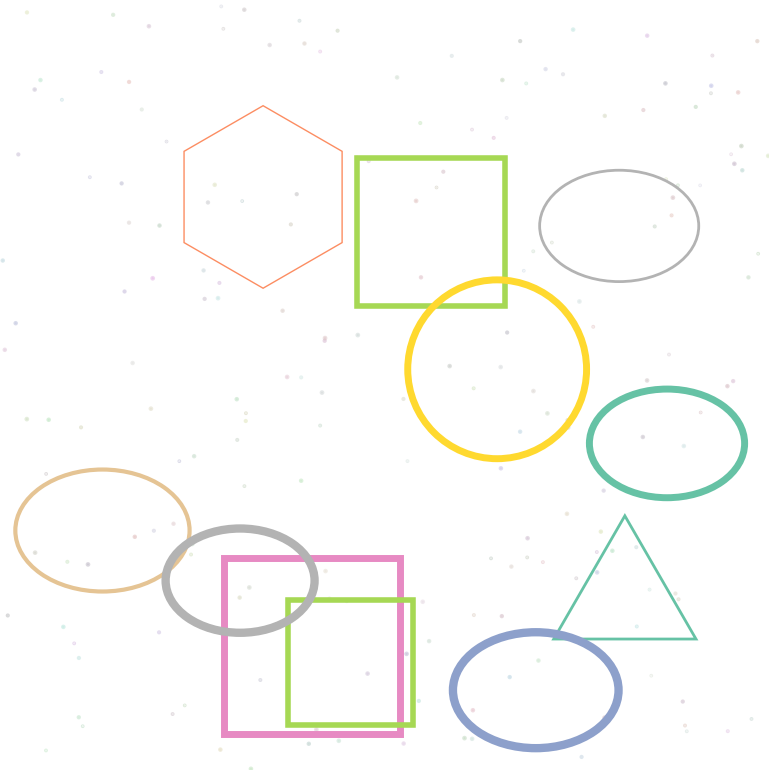[{"shape": "oval", "thickness": 2.5, "radius": 0.5, "center": [0.866, 0.424]}, {"shape": "triangle", "thickness": 1, "radius": 0.53, "center": [0.812, 0.223]}, {"shape": "hexagon", "thickness": 0.5, "radius": 0.59, "center": [0.342, 0.744]}, {"shape": "oval", "thickness": 3, "radius": 0.54, "center": [0.696, 0.104]}, {"shape": "square", "thickness": 2.5, "radius": 0.57, "center": [0.406, 0.161]}, {"shape": "square", "thickness": 2, "radius": 0.41, "center": [0.455, 0.14]}, {"shape": "square", "thickness": 2, "radius": 0.48, "center": [0.559, 0.698]}, {"shape": "circle", "thickness": 2.5, "radius": 0.58, "center": [0.646, 0.52]}, {"shape": "oval", "thickness": 1.5, "radius": 0.57, "center": [0.133, 0.311]}, {"shape": "oval", "thickness": 1, "radius": 0.52, "center": [0.804, 0.707]}, {"shape": "oval", "thickness": 3, "radius": 0.48, "center": [0.312, 0.246]}]